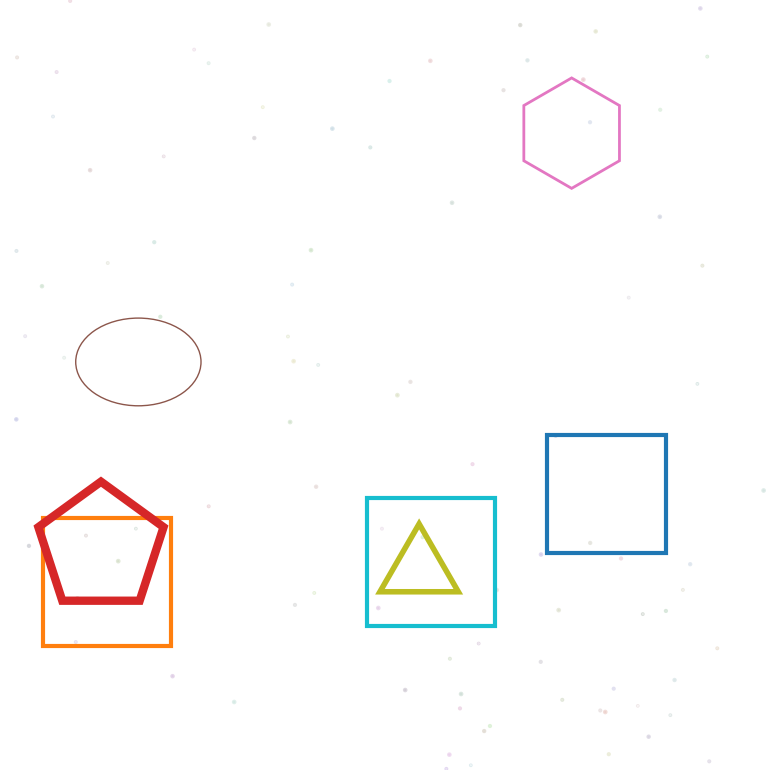[{"shape": "square", "thickness": 1.5, "radius": 0.38, "center": [0.788, 0.358]}, {"shape": "square", "thickness": 1.5, "radius": 0.42, "center": [0.139, 0.244]}, {"shape": "pentagon", "thickness": 3, "radius": 0.43, "center": [0.131, 0.289]}, {"shape": "oval", "thickness": 0.5, "radius": 0.41, "center": [0.18, 0.53]}, {"shape": "hexagon", "thickness": 1, "radius": 0.36, "center": [0.742, 0.827]}, {"shape": "triangle", "thickness": 2, "radius": 0.29, "center": [0.544, 0.261]}, {"shape": "square", "thickness": 1.5, "radius": 0.41, "center": [0.559, 0.27]}]